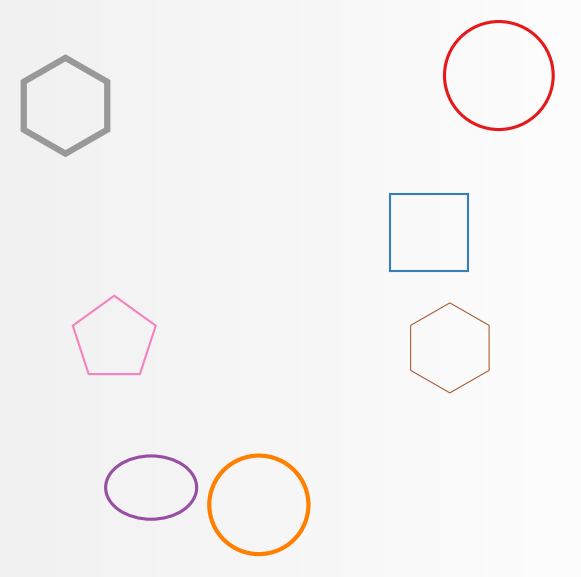[{"shape": "circle", "thickness": 1.5, "radius": 0.47, "center": [0.858, 0.868]}, {"shape": "square", "thickness": 1, "radius": 0.34, "center": [0.738, 0.597]}, {"shape": "oval", "thickness": 1.5, "radius": 0.39, "center": [0.26, 0.155]}, {"shape": "circle", "thickness": 2, "radius": 0.43, "center": [0.445, 0.125]}, {"shape": "hexagon", "thickness": 0.5, "radius": 0.39, "center": [0.774, 0.397]}, {"shape": "pentagon", "thickness": 1, "radius": 0.38, "center": [0.197, 0.412]}, {"shape": "hexagon", "thickness": 3, "radius": 0.41, "center": [0.113, 0.816]}]